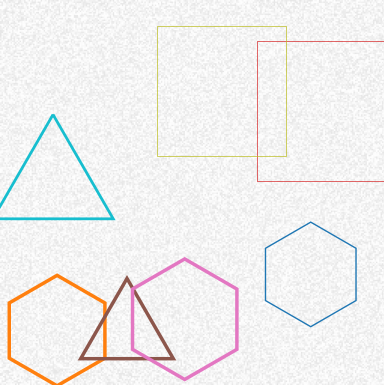[{"shape": "hexagon", "thickness": 1, "radius": 0.68, "center": [0.807, 0.287]}, {"shape": "hexagon", "thickness": 2.5, "radius": 0.72, "center": [0.148, 0.141]}, {"shape": "square", "thickness": 0.5, "radius": 0.91, "center": [0.85, 0.711]}, {"shape": "triangle", "thickness": 2.5, "radius": 0.69, "center": [0.33, 0.138]}, {"shape": "hexagon", "thickness": 2.5, "radius": 0.78, "center": [0.48, 0.171]}, {"shape": "square", "thickness": 0.5, "radius": 0.84, "center": [0.575, 0.764]}, {"shape": "triangle", "thickness": 2, "radius": 0.9, "center": [0.138, 0.522]}]